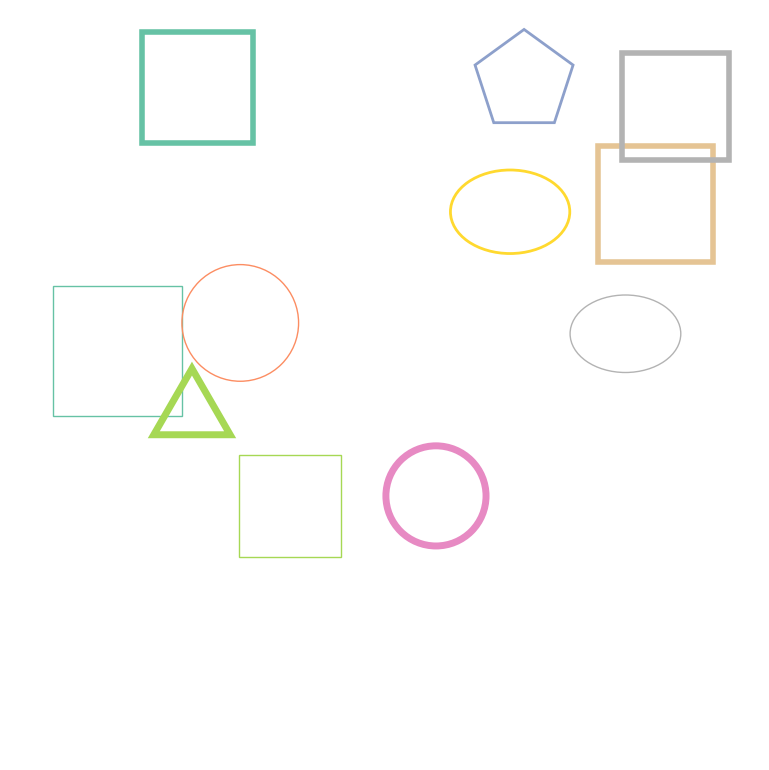[{"shape": "square", "thickness": 0.5, "radius": 0.42, "center": [0.152, 0.544]}, {"shape": "square", "thickness": 2, "radius": 0.36, "center": [0.257, 0.886]}, {"shape": "circle", "thickness": 0.5, "radius": 0.38, "center": [0.312, 0.581]}, {"shape": "pentagon", "thickness": 1, "radius": 0.33, "center": [0.681, 0.895]}, {"shape": "circle", "thickness": 2.5, "radius": 0.33, "center": [0.566, 0.356]}, {"shape": "square", "thickness": 0.5, "radius": 0.33, "center": [0.377, 0.343]}, {"shape": "triangle", "thickness": 2.5, "radius": 0.29, "center": [0.249, 0.464]}, {"shape": "oval", "thickness": 1, "radius": 0.39, "center": [0.662, 0.725]}, {"shape": "square", "thickness": 2, "radius": 0.37, "center": [0.852, 0.735]}, {"shape": "oval", "thickness": 0.5, "radius": 0.36, "center": [0.812, 0.567]}, {"shape": "square", "thickness": 2, "radius": 0.35, "center": [0.877, 0.862]}]